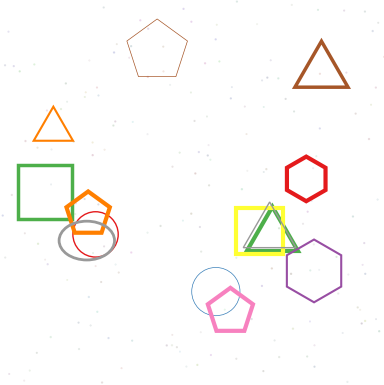[{"shape": "circle", "thickness": 1, "radius": 0.29, "center": [0.248, 0.391]}, {"shape": "hexagon", "thickness": 3, "radius": 0.29, "center": [0.795, 0.535]}, {"shape": "circle", "thickness": 0.5, "radius": 0.31, "center": [0.561, 0.243]}, {"shape": "triangle", "thickness": 3, "radius": 0.38, "center": [0.707, 0.386]}, {"shape": "square", "thickness": 2.5, "radius": 0.35, "center": [0.117, 0.501]}, {"shape": "hexagon", "thickness": 1.5, "radius": 0.41, "center": [0.816, 0.296]}, {"shape": "pentagon", "thickness": 3, "radius": 0.3, "center": [0.229, 0.443]}, {"shape": "triangle", "thickness": 1.5, "radius": 0.29, "center": [0.139, 0.664]}, {"shape": "square", "thickness": 3, "radius": 0.3, "center": [0.674, 0.401]}, {"shape": "pentagon", "thickness": 0.5, "radius": 0.41, "center": [0.408, 0.868]}, {"shape": "triangle", "thickness": 2.5, "radius": 0.4, "center": [0.835, 0.813]}, {"shape": "pentagon", "thickness": 3, "radius": 0.31, "center": [0.598, 0.191]}, {"shape": "oval", "thickness": 2, "radius": 0.36, "center": [0.225, 0.375]}, {"shape": "triangle", "thickness": 1, "radius": 0.4, "center": [0.7, 0.396]}]